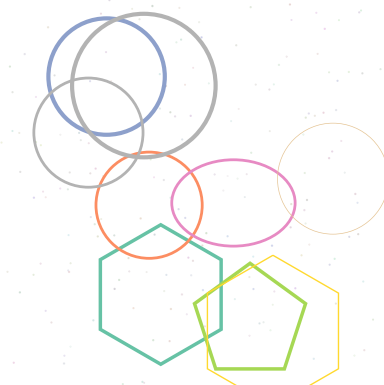[{"shape": "hexagon", "thickness": 2.5, "radius": 0.91, "center": [0.418, 0.235]}, {"shape": "circle", "thickness": 2, "radius": 0.69, "center": [0.387, 0.467]}, {"shape": "circle", "thickness": 3, "radius": 0.76, "center": [0.277, 0.801]}, {"shape": "oval", "thickness": 2, "radius": 0.8, "center": [0.606, 0.473]}, {"shape": "pentagon", "thickness": 2.5, "radius": 0.76, "center": [0.649, 0.164]}, {"shape": "hexagon", "thickness": 1, "radius": 0.98, "center": [0.709, 0.14]}, {"shape": "circle", "thickness": 0.5, "radius": 0.72, "center": [0.865, 0.536]}, {"shape": "circle", "thickness": 2, "radius": 0.71, "center": [0.23, 0.656]}, {"shape": "circle", "thickness": 3, "radius": 0.93, "center": [0.374, 0.778]}]